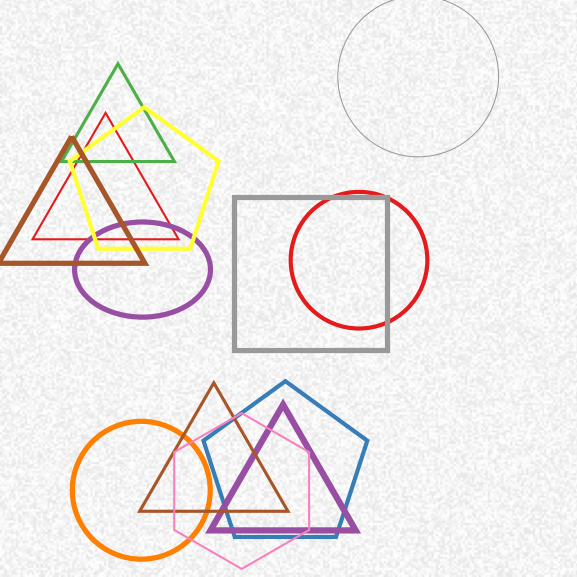[{"shape": "circle", "thickness": 2, "radius": 0.59, "center": [0.622, 0.549]}, {"shape": "triangle", "thickness": 1, "radius": 0.73, "center": [0.183, 0.658]}, {"shape": "pentagon", "thickness": 2, "radius": 0.75, "center": [0.494, 0.19]}, {"shape": "triangle", "thickness": 1.5, "radius": 0.56, "center": [0.204, 0.776]}, {"shape": "triangle", "thickness": 3, "radius": 0.73, "center": [0.49, 0.153]}, {"shape": "oval", "thickness": 2.5, "radius": 0.59, "center": [0.247, 0.532]}, {"shape": "circle", "thickness": 2.5, "radius": 0.6, "center": [0.245, 0.15]}, {"shape": "pentagon", "thickness": 2, "radius": 0.68, "center": [0.25, 0.678]}, {"shape": "triangle", "thickness": 2.5, "radius": 0.73, "center": [0.124, 0.616]}, {"shape": "triangle", "thickness": 1.5, "radius": 0.74, "center": [0.37, 0.188]}, {"shape": "hexagon", "thickness": 1, "radius": 0.67, "center": [0.419, 0.149]}, {"shape": "square", "thickness": 2.5, "radius": 0.66, "center": [0.538, 0.526]}, {"shape": "circle", "thickness": 0.5, "radius": 0.7, "center": [0.724, 0.867]}]